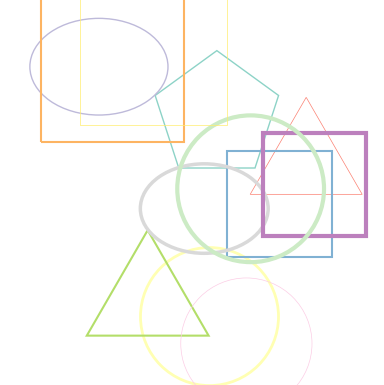[{"shape": "pentagon", "thickness": 1, "radius": 0.84, "center": [0.563, 0.7]}, {"shape": "circle", "thickness": 2, "radius": 0.9, "center": [0.544, 0.178]}, {"shape": "oval", "thickness": 1, "radius": 0.9, "center": [0.257, 0.827]}, {"shape": "triangle", "thickness": 0.5, "radius": 0.84, "center": [0.795, 0.579]}, {"shape": "square", "thickness": 1.5, "radius": 0.68, "center": [0.726, 0.47]}, {"shape": "square", "thickness": 1.5, "radius": 0.93, "center": [0.292, 0.819]}, {"shape": "triangle", "thickness": 1.5, "radius": 0.91, "center": [0.384, 0.22]}, {"shape": "circle", "thickness": 0.5, "radius": 0.85, "center": [0.64, 0.108]}, {"shape": "oval", "thickness": 2.5, "radius": 0.83, "center": [0.531, 0.458]}, {"shape": "square", "thickness": 3, "radius": 0.67, "center": [0.817, 0.522]}, {"shape": "circle", "thickness": 3, "radius": 0.95, "center": [0.651, 0.51]}, {"shape": "square", "thickness": 0.5, "radius": 0.95, "center": [0.398, 0.866]}]